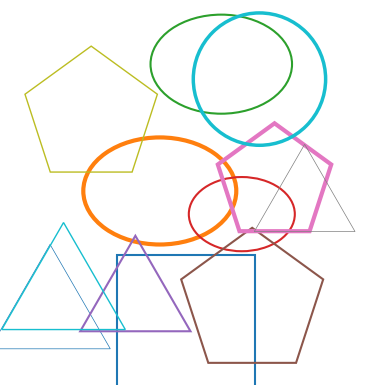[{"shape": "triangle", "thickness": 0.5, "radius": 0.9, "center": [0.13, 0.184]}, {"shape": "square", "thickness": 1.5, "radius": 0.9, "center": [0.483, 0.158]}, {"shape": "oval", "thickness": 3, "radius": 0.99, "center": [0.415, 0.504]}, {"shape": "oval", "thickness": 1.5, "radius": 0.92, "center": [0.575, 0.833]}, {"shape": "oval", "thickness": 1.5, "radius": 0.69, "center": [0.628, 0.444]}, {"shape": "triangle", "thickness": 1.5, "radius": 0.83, "center": [0.352, 0.222]}, {"shape": "pentagon", "thickness": 1.5, "radius": 0.97, "center": [0.655, 0.214]}, {"shape": "pentagon", "thickness": 3, "radius": 0.77, "center": [0.713, 0.525]}, {"shape": "triangle", "thickness": 0.5, "radius": 0.76, "center": [0.791, 0.474]}, {"shape": "pentagon", "thickness": 1, "radius": 0.9, "center": [0.237, 0.699]}, {"shape": "triangle", "thickness": 1, "radius": 0.93, "center": [0.165, 0.237]}, {"shape": "circle", "thickness": 2.5, "radius": 0.86, "center": [0.674, 0.795]}]